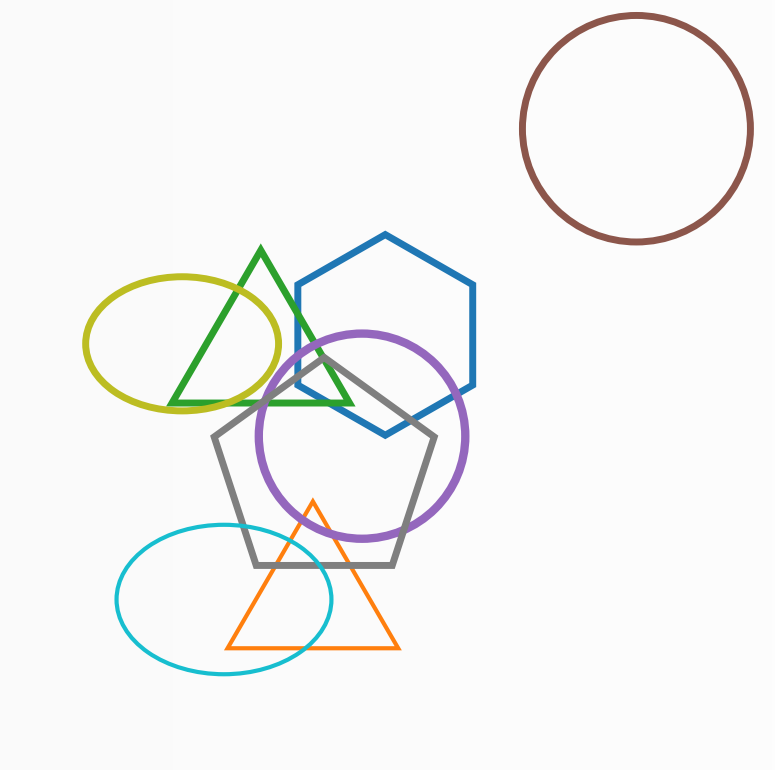[{"shape": "hexagon", "thickness": 2.5, "radius": 0.65, "center": [0.497, 0.565]}, {"shape": "triangle", "thickness": 1.5, "radius": 0.64, "center": [0.404, 0.222]}, {"shape": "triangle", "thickness": 2.5, "radius": 0.66, "center": [0.336, 0.543]}, {"shape": "circle", "thickness": 3, "radius": 0.67, "center": [0.467, 0.434]}, {"shape": "circle", "thickness": 2.5, "radius": 0.74, "center": [0.821, 0.833]}, {"shape": "pentagon", "thickness": 2.5, "radius": 0.75, "center": [0.418, 0.386]}, {"shape": "oval", "thickness": 2.5, "radius": 0.62, "center": [0.235, 0.553]}, {"shape": "oval", "thickness": 1.5, "radius": 0.69, "center": [0.289, 0.221]}]